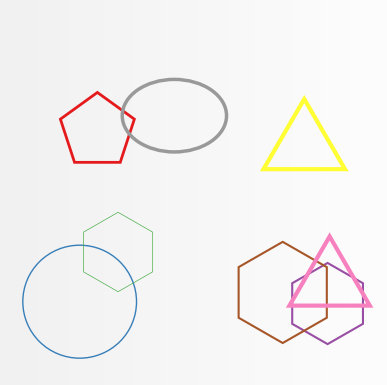[{"shape": "pentagon", "thickness": 2, "radius": 0.5, "center": [0.251, 0.66]}, {"shape": "circle", "thickness": 1, "radius": 0.73, "center": [0.206, 0.216]}, {"shape": "hexagon", "thickness": 0.5, "radius": 0.52, "center": [0.305, 0.345]}, {"shape": "hexagon", "thickness": 1.5, "radius": 0.53, "center": [0.845, 0.212]}, {"shape": "triangle", "thickness": 3, "radius": 0.61, "center": [0.785, 0.621]}, {"shape": "hexagon", "thickness": 1.5, "radius": 0.66, "center": [0.73, 0.24]}, {"shape": "triangle", "thickness": 3, "radius": 0.6, "center": [0.851, 0.266]}, {"shape": "oval", "thickness": 2.5, "radius": 0.67, "center": [0.45, 0.7]}]